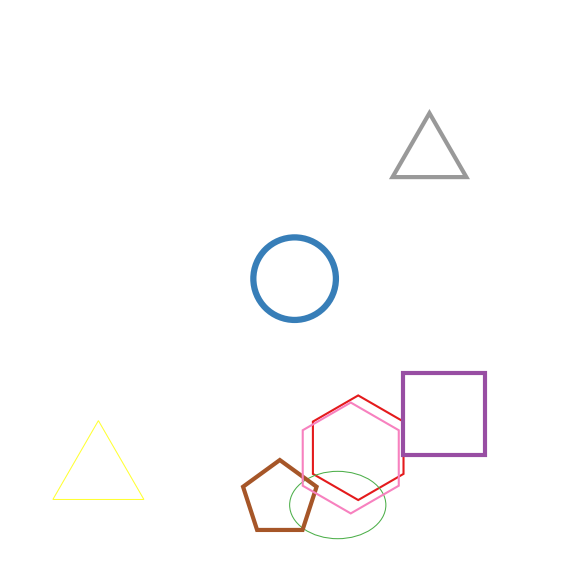[{"shape": "hexagon", "thickness": 1, "radius": 0.45, "center": [0.62, 0.224]}, {"shape": "circle", "thickness": 3, "radius": 0.36, "center": [0.51, 0.517]}, {"shape": "oval", "thickness": 0.5, "radius": 0.42, "center": [0.585, 0.125]}, {"shape": "square", "thickness": 2, "radius": 0.35, "center": [0.769, 0.282]}, {"shape": "triangle", "thickness": 0.5, "radius": 0.46, "center": [0.17, 0.18]}, {"shape": "pentagon", "thickness": 2, "radius": 0.33, "center": [0.485, 0.136]}, {"shape": "hexagon", "thickness": 1, "radius": 0.48, "center": [0.607, 0.206]}, {"shape": "triangle", "thickness": 2, "radius": 0.37, "center": [0.744, 0.729]}]